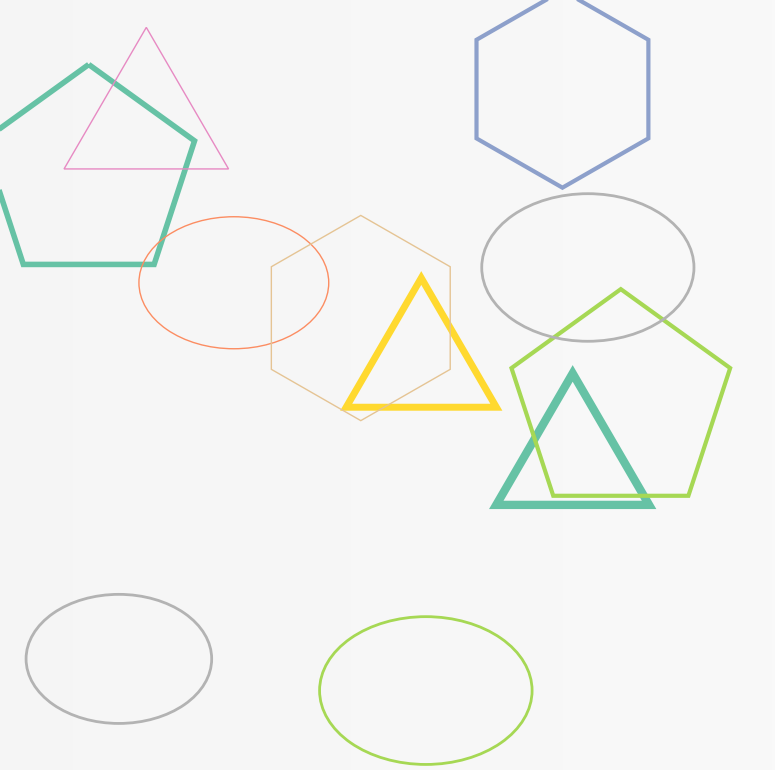[{"shape": "pentagon", "thickness": 2, "radius": 0.72, "center": [0.114, 0.773]}, {"shape": "triangle", "thickness": 3, "radius": 0.57, "center": [0.739, 0.401]}, {"shape": "oval", "thickness": 0.5, "radius": 0.61, "center": [0.302, 0.633]}, {"shape": "hexagon", "thickness": 1.5, "radius": 0.64, "center": [0.726, 0.884]}, {"shape": "triangle", "thickness": 0.5, "radius": 0.61, "center": [0.189, 0.842]}, {"shape": "pentagon", "thickness": 1.5, "radius": 0.74, "center": [0.801, 0.476]}, {"shape": "oval", "thickness": 1, "radius": 0.69, "center": [0.549, 0.103]}, {"shape": "triangle", "thickness": 2.5, "radius": 0.56, "center": [0.544, 0.527]}, {"shape": "hexagon", "thickness": 0.5, "radius": 0.67, "center": [0.466, 0.587]}, {"shape": "oval", "thickness": 1, "radius": 0.68, "center": [0.759, 0.653]}, {"shape": "oval", "thickness": 1, "radius": 0.6, "center": [0.153, 0.144]}]